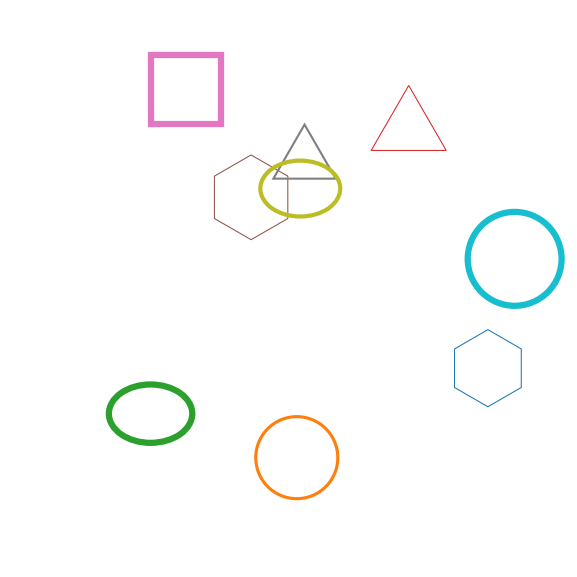[{"shape": "hexagon", "thickness": 0.5, "radius": 0.33, "center": [0.845, 0.362]}, {"shape": "circle", "thickness": 1.5, "radius": 0.36, "center": [0.514, 0.207]}, {"shape": "oval", "thickness": 3, "radius": 0.36, "center": [0.261, 0.283]}, {"shape": "triangle", "thickness": 0.5, "radius": 0.38, "center": [0.708, 0.776]}, {"shape": "hexagon", "thickness": 0.5, "radius": 0.37, "center": [0.435, 0.657]}, {"shape": "square", "thickness": 3, "radius": 0.3, "center": [0.322, 0.844]}, {"shape": "triangle", "thickness": 1, "radius": 0.31, "center": [0.527, 0.721]}, {"shape": "oval", "thickness": 2, "radius": 0.35, "center": [0.52, 0.673]}, {"shape": "circle", "thickness": 3, "radius": 0.41, "center": [0.891, 0.551]}]